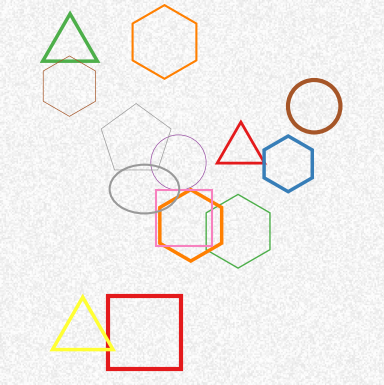[{"shape": "square", "thickness": 3, "radius": 0.47, "center": [0.375, 0.136]}, {"shape": "triangle", "thickness": 2, "radius": 0.36, "center": [0.626, 0.612]}, {"shape": "hexagon", "thickness": 2.5, "radius": 0.36, "center": [0.749, 0.574]}, {"shape": "triangle", "thickness": 2.5, "radius": 0.41, "center": [0.182, 0.882]}, {"shape": "hexagon", "thickness": 1, "radius": 0.48, "center": [0.618, 0.399]}, {"shape": "circle", "thickness": 0.5, "radius": 0.36, "center": [0.464, 0.578]}, {"shape": "hexagon", "thickness": 1.5, "radius": 0.48, "center": [0.427, 0.891]}, {"shape": "hexagon", "thickness": 2.5, "radius": 0.46, "center": [0.495, 0.415]}, {"shape": "triangle", "thickness": 2.5, "radius": 0.45, "center": [0.215, 0.137]}, {"shape": "hexagon", "thickness": 0.5, "radius": 0.39, "center": [0.18, 0.776]}, {"shape": "circle", "thickness": 3, "radius": 0.34, "center": [0.816, 0.724]}, {"shape": "square", "thickness": 1.5, "radius": 0.36, "center": [0.478, 0.433]}, {"shape": "pentagon", "thickness": 0.5, "radius": 0.48, "center": [0.354, 0.636]}, {"shape": "oval", "thickness": 1.5, "radius": 0.45, "center": [0.375, 0.509]}]